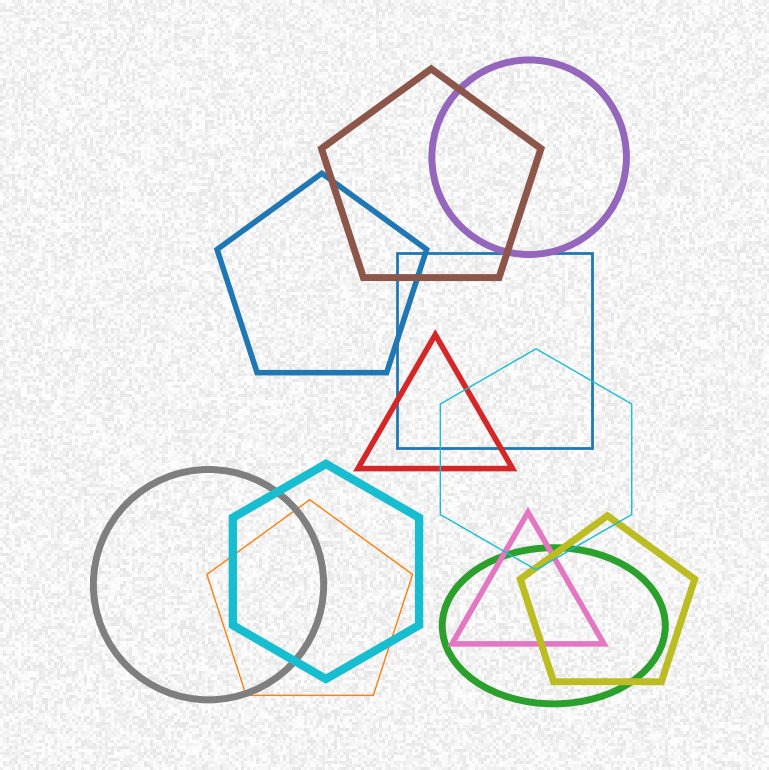[{"shape": "square", "thickness": 1, "radius": 0.63, "center": [0.642, 0.545]}, {"shape": "pentagon", "thickness": 2, "radius": 0.72, "center": [0.418, 0.632]}, {"shape": "pentagon", "thickness": 0.5, "radius": 0.7, "center": [0.402, 0.211]}, {"shape": "oval", "thickness": 2.5, "radius": 0.72, "center": [0.719, 0.187]}, {"shape": "triangle", "thickness": 2, "radius": 0.58, "center": [0.565, 0.449]}, {"shape": "circle", "thickness": 2.5, "radius": 0.63, "center": [0.687, 0.796]}, {"shape": "pentagon", "thickness": 2.5, "radius": 0.75, "center": [0.56, 0.761]}, {"shape": "triangle", "thickness": 2, "radius": 0.57, "center": [0.686, 0.221]}, {"shape": "circle", "thickness": 2.5, "radius": 0.75, "center": [0.271, 0.241]}, {"shape": "pentagon", "thickness": 2.5, "radius": 0.6, "center": [0.789, 0.211]}, {"shape": "hexagon", "thickness": 0.5, "radius": 0.72, "center": [0.696, 0.404]}, {"shape": "hexagon", "thickness": 3, "radius": 0.7, "center": [0.423, 0.258]}]